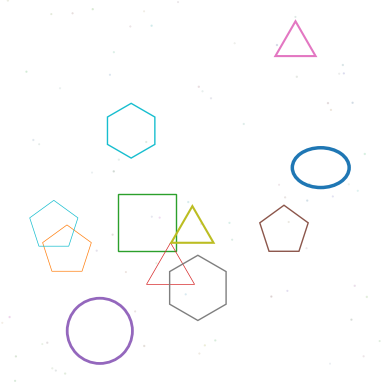[{"shape": "oval", "thickness": 2.5, "radius": 0.37, "center": [0.833, 0.565]}, {"shape": "pentagon", "thickness": 0.5, "radius": 0.33, "center": [0.174, 0.349]}, {"shape": "square", "thickness": 1, "radius": 0.37, "center": [0.382, 0.422]}, {"shape": "triangle", "thickness": 0.5, "radius": 0.36, "center": [0.443, 0.297]}, {"shape": "circle", "thickness": 2, "radius": 0.42, "center": [0.259, 0.141]}, {"shape": "pentagon", "thickness": 1, "radius": 0.33, "center": [0.738, 0.401]}, {"shape": "triangle", "thickness": 1.5, "radius": 0.3, "center": [0.768, 0.884]}, {"shape": "hexagon", "thickness": 1, "radius": 0.42, "center": [0.514, 0.252]}, {"shape": "triangle", "thickness": 1.5, "radius": 0.32, "center": [0.5, 0.401]}, {"shape": "hexagon", "thickness": 1, "radius": 0.36, "center": [0.341, 0.661]}, {"shape": "pentagon", "thickness": 0.5, "radius": 0.33, "center": [0.14, 0.414]}]